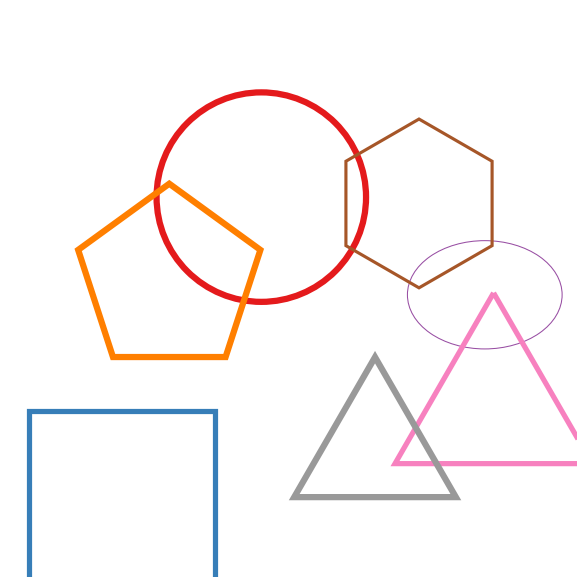[{"shape": "circle", "thickness": 3, "radius": 0.91, "center": [0.452, 0.658]}, {"shape": "square", "thickness": 2.5, "radius": 0.8, "center": [0.211, 0.127]}, {"shape": "oval", "thickness": 0.5, "radius": 0.67, "center": [0.839, 0.489]}, {"shape": "pentagon", "thickness": 3, "radius": 0.83, "center": [0.293, 0.515]}, {"shape": "hexagon", "thickness": 1.5, "radius": 0.73, "center": [0.726, 0.647]}, {"shape": "triangle", "thickness": 2.5, "radius": 0.99, "center": [0.855, 0.295]}, {"shape": "triangle", "thickness": 3, "radius": 0.81, "center": [0.649, 0.219]}]